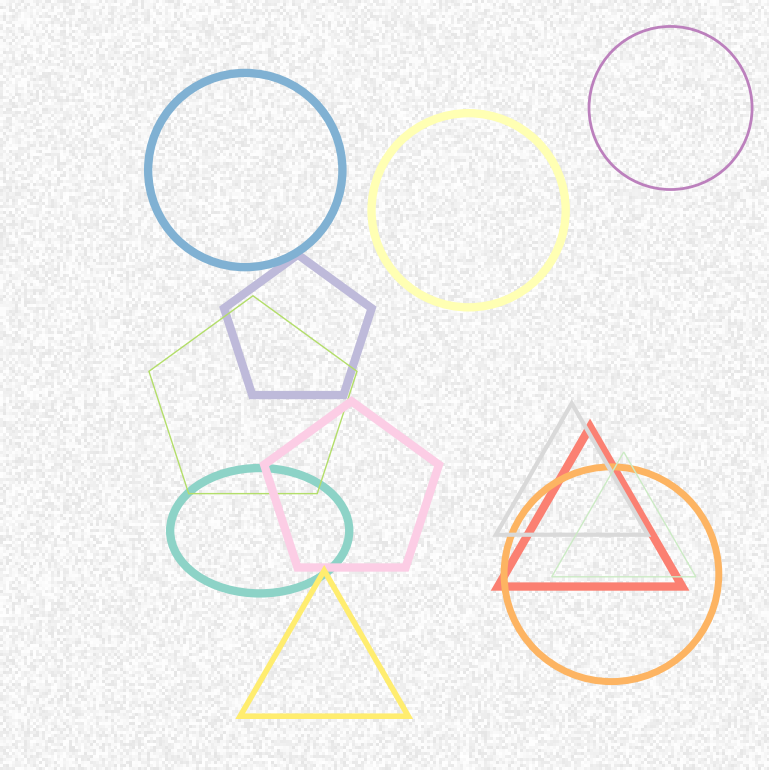[{"shape": "oval", "thickness": 3, "radius": 0.58, "center": [0.337, 0.311]}, {"shape": "circle", "thickness": 3, "radius": 0.63, "center": [0.609, 0.727]}, {"shape": "pentagon", "thickness": 3, "radius": 0.5, "center": [0.387, 0.568]}, {"shape": "triangle", "thickness": 3, "radius": 0.69, "center": [0.766, 0.307]}, {"shape": "circle", "thickness": 3, "radius": 0.63, "center": [0.319, 0.779]}, {"shape": "circle", "thickness": 2.5, "radius": 0.7, "center": [0.794, 0.254]}, {"shape": "pentagon", "thickness": 0.5, "radius": 0.71, "center": [0.329, 0.474]}, {"shape": "pentagon", "thickness": 3, "radius": 0.6, "center": [0.457, 0.36]}, {"shape": "triangle", "thickness": 1.5, "radius": 0.57, "center": [0.743, 0.362]}, {"shape": "circle", "thickness": 1, "radius": 0.53, "center": [0.871, 0.86]}, {"shape": "triangle", "thickness": 0.5, "radius": 0.54, "center": [0.81, 0.305]}, {"shape": "triangle", "thickness": 2, "radius": 0.63, "center": [0.421, 0.133]}]